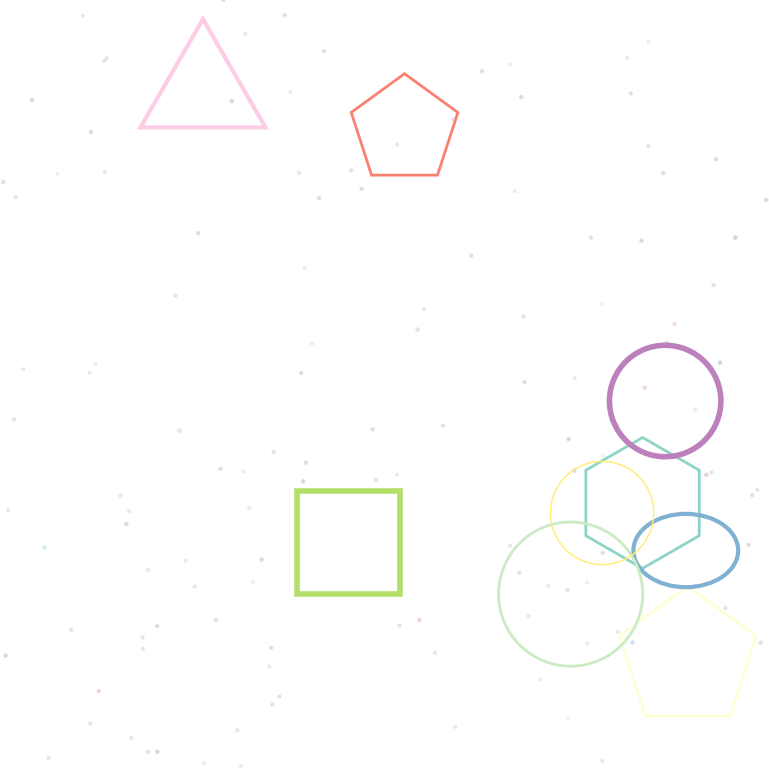[{"shape": "hexagon", "thickness": 1, "radius": 0.43, "center": [0.834, 0.347]}, {"shape": "pentagon", "thickness": 0.5, "radius": 0.47, "center": [0.893, 0.145]}, {"shape": "pentagon", "thickness": 1, "radius": 0.36, "center": [0.525, 0.831]}, {"shape": "oval", "thickness": 1.5, "radius": 0.34, "center": [0.891, 0.285]}, {"shape": "square", "thickness": 2, "radius": 0.33, "center": [0.453, 0.296]}, {"shape": "triangle", "thickness": 1.5, "radius": 0.47, "center": [0.264, 0.881]}, {"shape": "circle", "thickness": 2, "radius": 0.36, "center": [0.864, 0.479]}, {"shape": "circle", "thickness": 1, "radius": 0.47, "center": [0.741, 0.228]}, {"shape": "circle", "thickness": 0.5, "radius": 0.34, "center": [0.782, 0.334]}]